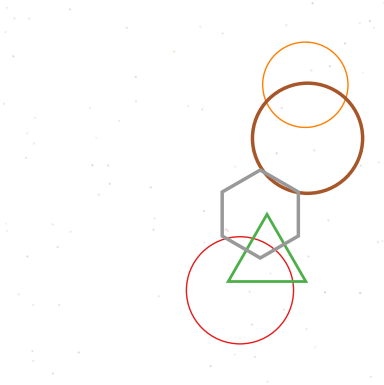[{"shape": "circle", "thickness": 1, "radius": 0.7, "center": [0.623, 0.246]}, {"shape": "triangle", "thickness": 2, "radius": 0.58, "center": [0.694, 0.327]}, {"shape": "circle", "thickness": 1, "radius": 0.55, "center": [0.793, 0.78]}, {"shape": "circle", "thickness": 2.5, "radius": 0.72, "center": [0.799, 0.641]}, {"shape": "hexagon", "thickness": 2.5, "radius": 0.57, "center": [0.676, 0.444]}]